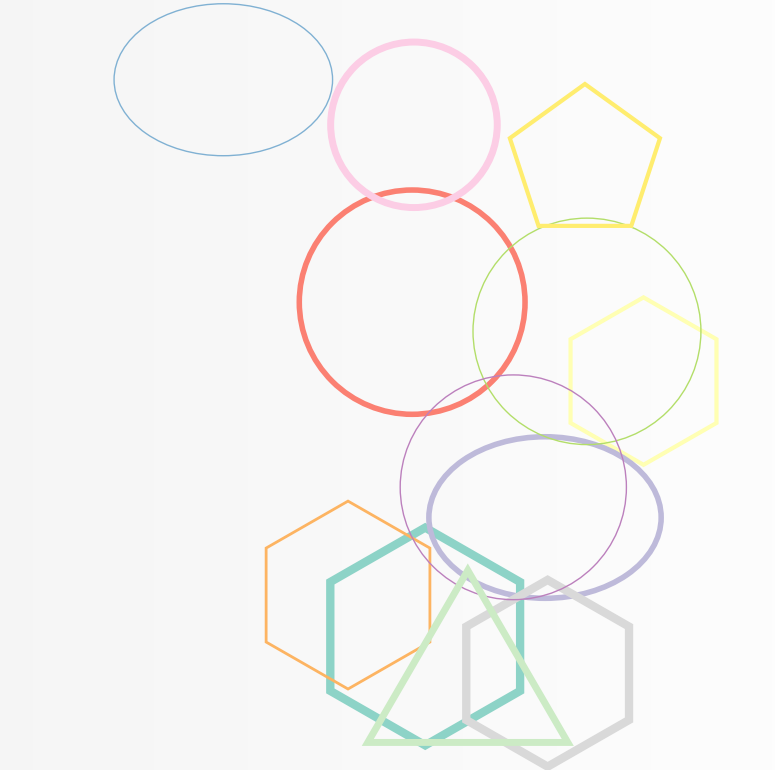[{"shape": "hexagon", "thickness": 3, "radius": 0.71, "center": [0.549, 0.173]}, {"shape": "hexagon", "thickness": 1.5, "radius": 0.54, "center": [0.83, 0.505]}, {"shape": "oval", "thickness": 2, "radius": 0.75, "center": [0.703, 0.328]}, {"shape": "circle", "thickness": 2, "radius": 0.73, "center": [0.532, 0.608]}, {"shape": "oval", "thickness": 0.5, "radius": 0.7, "center": [0.288, 0.896]}, {"shape": "hexagon", "thickness": 1, "radius": 0.61, "center": [0.449, 0.227]}, {"shape": "circle", "thickness": 0.5, "radius": 0.74, "center": [0.757, 0.57]}, {"shape": "circle", "thickness": 2.5, "radius": 0.54, "center": [0.534, 0.838]}, {"shape": "hexagon", "thickness": 3, "radius": 0.61, "center": [0.707, 0.126]}, {"shape": "circle", "thickness": 0.5, "radius": 0.73, "center": [0.662, 0.367]}, {"shape": "triangle", "thickness": 2.5, "radius": 0.75, "center": [0.604, 0.11]}, {"shape": "pentagon", "thickness": 1.5, "radius": 0.51, "center": [0.755, 0.789]}]